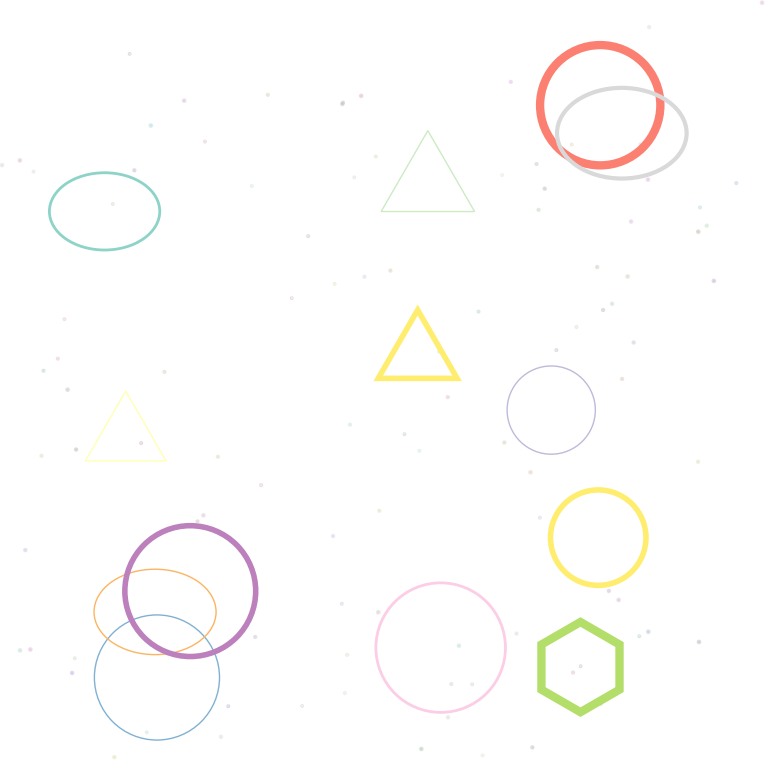[{"shape": "oval", "thickness": 1, "radius": 0.36, "center": [0.136, 0.725]}, {"shape": "triangle", "thickness": 0.5, "radius": 0.3, "center": [0.163, 0.432]}, {"shape": "circle", "thickness": 0.5, "radius": 0.29, "center": [0.716, 0.467]}, {"shape": "circle", "thickness": 3, "radius": 0.39, "center": [0.78, 0.863]}, {"shape": "circle", "thickness": 0.5, "radius": 0.41, "center": [0.204, 0.12]}, {"shape": "oval", "thickness": 0.5, "radius": 0.4, "center": [0.201, 0.205]}, {"shape": "hexagon", "thickness": 3, "radius": 0.29, "center": [0.754, 0.134]}, {"shape": "circle", "thickness": 1, "radius": 0.42, "center": [0.572, 0.159]}, {"shape": "oval", "thickness": 1.5, "radius": 0.42, "center": [0.808, 0.827]}, {"shape": "circle", "thickness": 2, "radius": 0.42, "center": [0.247, 0.232]}, {"shape": "triangle", "thickness": 0.5, "radius": 0.35, "center": [0.556, 0.76]}, {"shape": "triangle", "thickness": 2, "radius": 0.3, "center": [0.542, 0.538]}, {"shape": "circle", "thickness": 2, "radius": 0.31, "center": [0.777, 0.302]}]